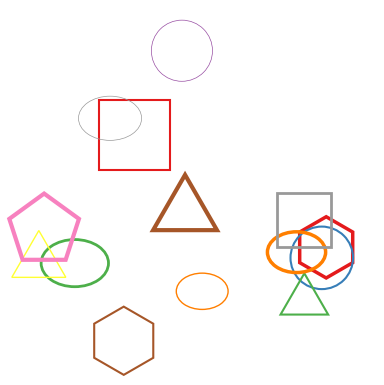[{"shape": "square", "thickness": 1.5, "radius": 0.46, "center": [0.349, 0.65]}, {"shape": "hexagon", "thickness": 2.5, "radius": 0.4, "center": [0.847, 0.358]}, {"shape": "circle", "thickness": 1.5, "radius": 0.41, "center": [0.836, 0.33]}, {"shape": "triangle", "thickness": 1.5, "radius": 0.36, "center": [0.791, 0.219]}, {"shape": "oval", "thickness": 2, "radius": 0.44, "center": [0.194, 0.317]}, {"shape": "circle", "thickness": 0.5, "radius": 0.4, "center": [0.473, 0.868]}, {"shape": "oval", "thickness": 2.5, "radius": 0.38, "center": [0.77, 0.345]}, {"shape": "oval", "thickness": 1, "radius": 0.34, "center": [0.525, 0.243]}, {"shape": "triangle", "thickness": 1, "radius": 0.41, "center": [0.101, 0.32]}, {"shape": "hexagon", "thickness": 1.5, "radius": 0.44, "center": [0.321, 0.115]}, {"shape": "triangle", "thickness": 3, "radius": 0.48, "center": [0.481, 0.45]}, {"shape": "pentagon", "thickness": 3, "radius": 0.48, "center": [0.115, 0.402]}, {"shape": "oval", "thickness": 0.5, "radius": 0.41, "center": [0.286, 0.693]}, {"shape": "square", "thickness": 2, "radius": 0.35, "center": [0.789, 0.43]}]